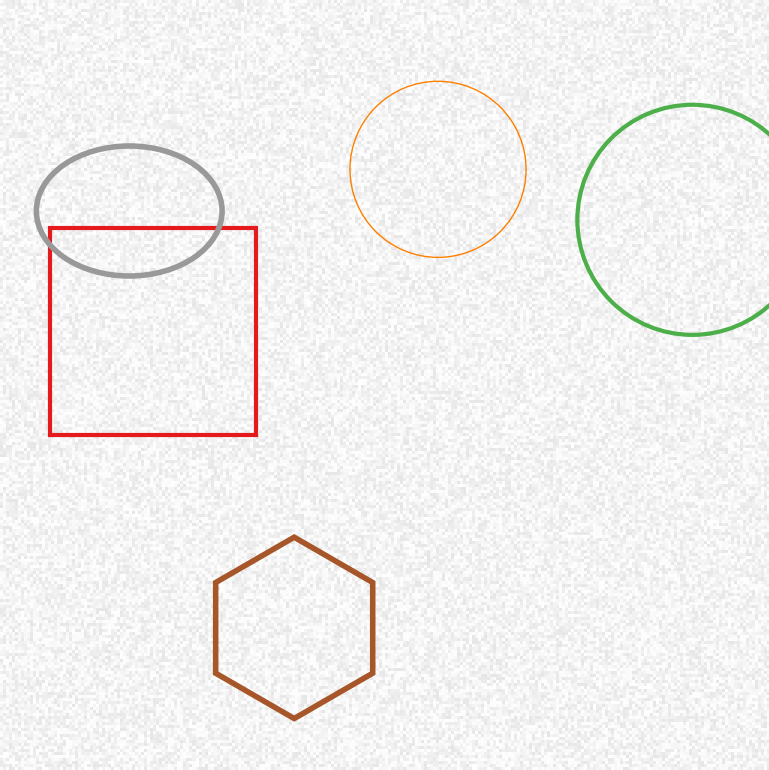[{"shape": "square", "thickness": 1.5, "radius": 0.67, "center": [0.199, 0.57]}, {"shape": "circle", "thickness": 1.5, "radius": 0.75, "center": [0.899, 0.715]}, {"shape": "circle", "thickness": 0.5, "radius": 0.57, "center": [0.569, 0.78]}, {"shape": "hexagon", "thickness": 2, "radius": 0.59, "center": [0.382, 0.185]}, {"shape": "oval", "thickness": 2, "radius": 0.6, "center": [0.168, 0.726]}]